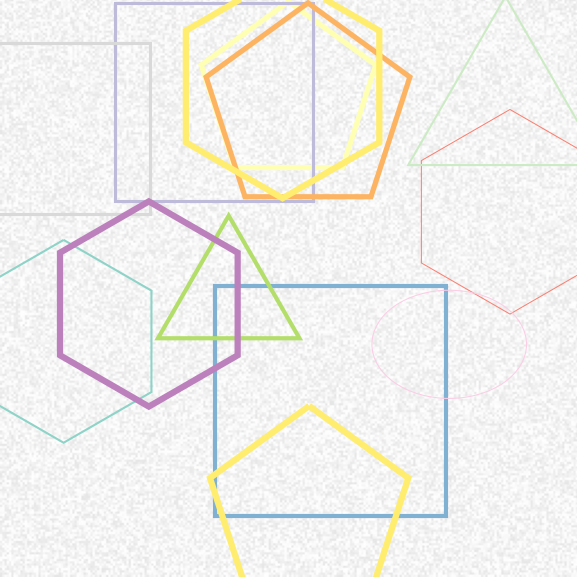[{"shape": "hexagon", "thickness": 1, "radius": 0.88, "center": [0.11, 0.408]}, {"shape": "pentagon", "thickness": 2.5, "radius": 0.79, "center": [0.5, 0.838]}, {"shape": "square", "thickness": 1.5, "radius": 0.86, "center": [0.371, 0.822]}, {"shape": "hexagon", "thickness": 0.5, "radius": 0.89, "center": [0.883, 0.632]}, {"shape": "square", "thickness": 2, "radius": 1.0, "center": [0.572, 0.305]}, {"shape": "pentagon", "thickness": 2.5, "radius": 0.93, "center": [0.533, 0.809]}, {"shape": "triangle", "thickness": 2, "radius": 0.71, "center": [0.396, 0.484]}, {"shape": "oval", "thickness": 0.5, "radius": 0.67, "center": [0.778, 0.403]}, {"shape": "square", "thickness": 1.5, "radius": 0.74, "center": [0.111, 0.776]}, {"shape": "hexagon", "thickness": 3, "radius": 0.89, "center": [0.258, 0.473]}, {"shape": "triangle", "thickness": 1, "radius": 0.97, "center": [0.875, 0.811]}, {"shape": "hexagon", "thickness": 3, "radius": 0.97, "center": [0.489, 0.849]}, {"shape": "pentagon", "thickness": 3, "radius": 0.9, "center": [0.535, 0.116]}]